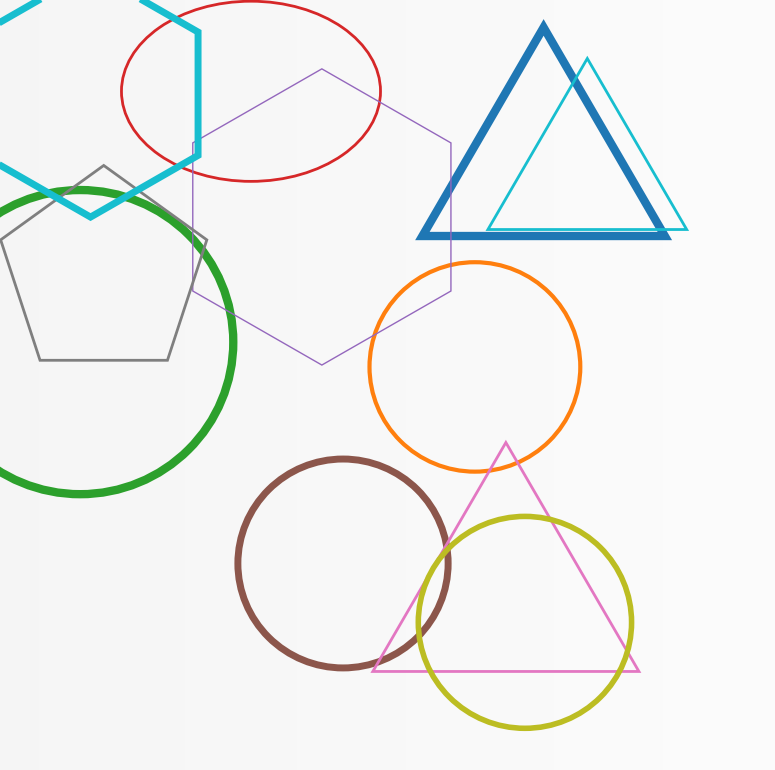[{"shape": "triangle", "thickness": 3, "radius": 0.9, "center": [0.701, 0.784]}, {"shape": "circle", "thickness": 1.5, "radius": 0.68, "center": [0.613, 0.523]}, {"shape": "circle", "thickness": 3, "radius": 0.99, "center": [0.104, 0.556]}, {"shape": "oval", "thickness": 1, "radius": 0.84, "center": [0.324, 0.881]}, {"shape": "hexagon", "thickness": 0.5, "radius": 0.96, "center": [0.415, 0.718]}, {"shape": "circle", "thickness": 2.5, "radius": 0.68, "center": [0.443, 0.268]}, {"shape": "triangle", "thickness": 1, "radius": 0.99, "center": [0.653, 0.227]}, {"shape": "pentagon", "thickness": 1, "radius": 0.7, "center": [0.134, 0.645]}, {"shape": "circle", "thickness": 2, "radius": 0.69, "center": [0.677, 0.192]}, {"shape": "hexagon", "thickness": 2.5, "radius": 0.8, "center": [0.117, 0.878]}, {"shape": "triangle", "thickness": 1, "radius": 0.74, "center": [0.758, 0.776]}]